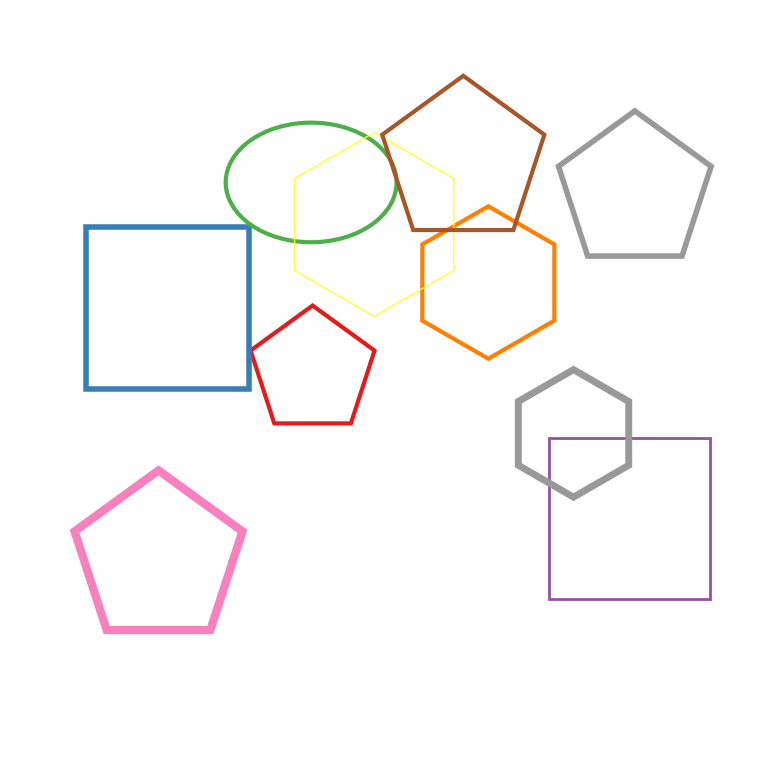[{"shape": "pentagon", "thickness": 1.5, "radius": 0.42, "center": [0.406, 0.519]}, {"shape": "square", "thickness": 2, "radius": 0.53, "center": [0.217, 0.6]}, {"shape": "oval", "thickness": 1.5, "radius": 0.55, "center": [0.404, 0.763]}, {"shape": "square", "thickness": 1, "radius": 0.52, "center": [0.817, 0.327]}, {"shape": "hexagon", "thickness": 1.5, "radius": 0.49, "center": [0.634, 0.633]}, {"shape": "hexagon", "thickness": 0.5, "radius": 0.6, "center": [0.486, 0.708]}, {"shape": "pentagon", "thickness": 1.5, "radius": 0.55, "center": [0.602, 0.791]}, {"shape": "pentagon", "thickness": 3, "radius": 0.57, "center": [0.206, 0.275]}, {"shape": "hexagon", "thickness": 2.5, "radius": 0.41, "center": [0.745, 0.437]}, {"shape": "pentagon", "thickness": 2, "radius": 0.52, "center": [0.824, 0.752]}]